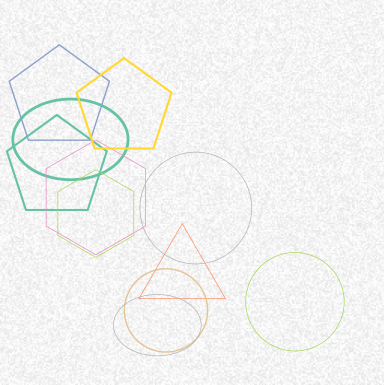[{"shape": "oval", "thickness": 2, "radius": 0.75, "center": [0.183, 0.638]}, {"shape": "pentagon", "thickness": 1.5, "radius": 0.68, "center": [0.148, 0.565]}, {"shape": "triangle", "thickness": 0.5, "radius": 0.65, "center": [0.473, 0.289]}, {"shape": "pentagon", "thickness": 1, "radius": 0.68, "center": [0.154, 0.747]}, {"shape": "hexagon", "thickness": 0.5, "radius": 0.75, "center": [0.249, 0.487]}, {"shape": "hexagon", "thickness": 0.5, "radius": 0.57, "center": [0.249, 0.445]}, {"shape": "circle", "thickness": 0.5, "radius": 0.64, "center": [0.766, 0.216]}, {"shape": "pentagon", "thickness": 1.5, "radius": 0.65, "center": [0.322, 0.719]}, {"shape": "circle", "thickness": 1, "radius": 0.54, "center": [0.431, 0.194]}, {"shape": "circle", "thickness": 0.5, "radius": 0.73, "center": [0.509, 0.46]}, {"shape": "oval", "thickness": 0.5, "radius": 0.57, "center": [0.409, 0.155]}]